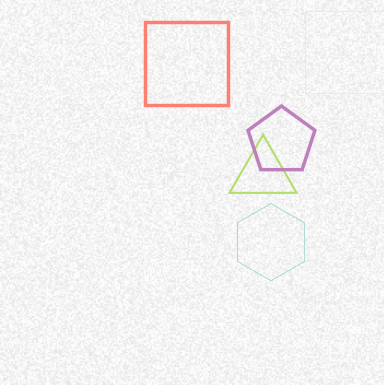[{"shape": "hexagon", "thickness": 0.5, "radius": 0.5, "center": [0.704, 0.371]}, {"shape": "square", "thickness": 2.5, "radius": 0.54, "center": [0.485, 0.835]}, {"shape": "triangle", "thickness": 1.5, "radius": 0.5, "center": [0.683, 0.549]}, {"shape": "pentagon", "thickness": 2.5, "radius": 0.46, "center": [0.731, 0.633]}, {"shape": "square", "thickness": 0.5, "radius": 0.53, "center": [0.897, 0.865]}]